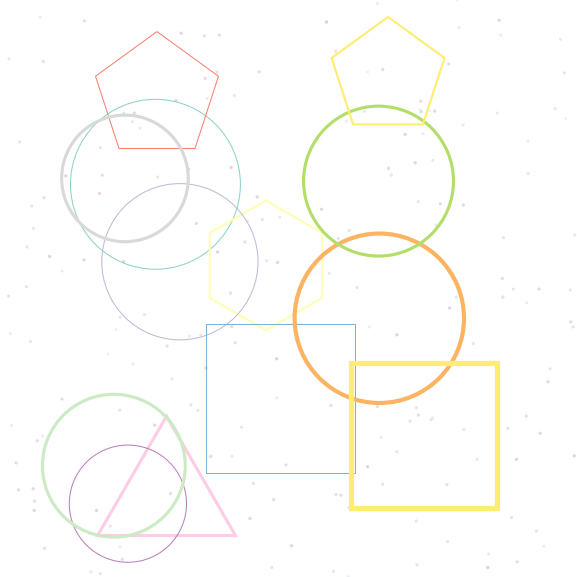[{"shape": "circle", "thickness": 0.5, "radius": 0.74, "center": [0.269, 0.68]}, {"shape": "hexagon", "thickness": 1, "radius": 0.56, "center": [0.461, 0.539]}, {"shape": "circle", "thickness": 0.5, "radius": 0.68, "center": [0.312, 0.546]}, {"shape": "pentagon", "thickness": 0.5, "radius": 0.56, "center": [0.272, 0.833]}, {"shape": "square", "thickness": 0.5, "radius": 0.65, "center": [0.486, 0.309]}, {"shape": "circle", "thickness": 2, "radius": 0.73, "center": [0.657, 0.448]}, {"shape": "circle", "thickness": 1.5, "radius": 0.65, "center": [0.655, 0.686]}, {"shape": "triangle", "thickness": 1.5, "radius": 0.69, "center": [0.288, 0.141]}, {"shape": "circle", "thickness": 1.5, "radius": 0.55, "center": [0.216, 0.69]}, {"shape": "circle", "thickness": 0.5, "radius": 0.51, "center": [0.221, 0.127]}, {"shape": "circle", "thickness": 1.5, "radius": 0.62, "center": [0.197, 0.193]}, {"shape": "pentagon", "thickness": 1, "radius": 0.51, "center": [0.672, 0.867]}, {"shape": "square", "thickness": 2.5, "radius": 0.63, "center": [0.735, 0.245]}]